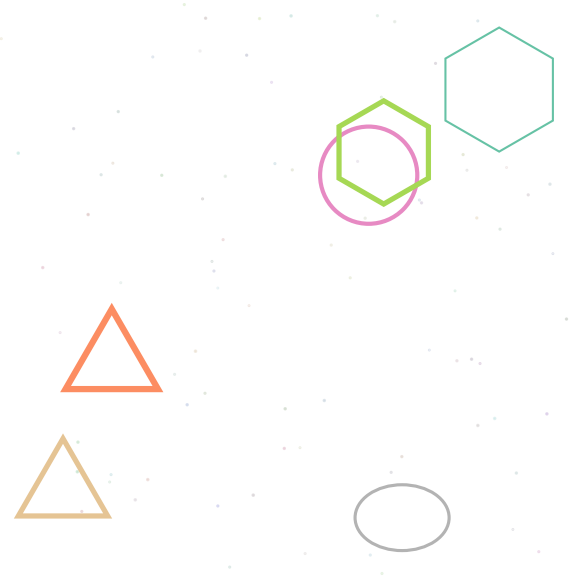[{"shape": "hexagon", "thickness": 1, "radius": 0.54, "center": [0.864, 0.844]}, {"shape": "triangle", "thickness": 3, "radius": 0.46, "center": [0.194, 0.372]}, {"shape": "circle", "thickness": 2, "radius": 0.42, "center": [0.638, 0.696]}, {"shape": "hexagon", "thickness": 2.5, "radius": 0.45, "center": [0.664, 0.735]}, {"shape": "triangle", "thickness": 2.5, "radius": 0.45, "center": [0.109, 0.15]}, {"shape": "oval", "thickness": 1.5, "radius": 0.41, "center": [0.696, 0.103]}]